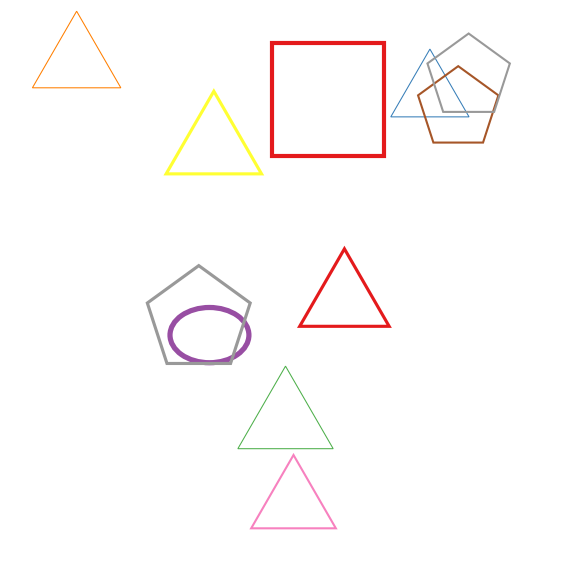[{"shape": "square", "thickness": 2, "radius": 0.49, "center": [0.568, 0.827]}, {"shape": "triangle", "thickness": 1.5, "radius": 0.45, "center": [0.596, 0.479]}, {"shape": "triangle", "thickness": 0.5, "radius": 0.39, "center": [0.744, 0.836]}, {"shape": "triangle", "thickness": 0.5, "radius": 0.48, "center": [0.494, 0.27]}, {"shape": "oval", "thickness": 2.5, "radius": 0.34, "center": [0.363, 0.419]}, {"shape": "triangle", "thickness": 0.5, "radius": 0.44, "center": [0.133, 0.891]}, {"shape": "triangle", "thickness": 1.5, "radius": 0.48, "center": [0.37, 0.746]}, {"shape": "pentagon", "thickness": 1, "radius": 0.37, "center": [0.793, 0.811]}, {"shape": "triangle", "thickness": 1, "radius": 0.42, "center": [0.508, 0.127]}, {"shape": "pentagon", "thickness": 1, "radius": 0.38, "center": [0.812, 0.866]}, {"shape": "pentagon", "thickness": 1.5, "radius": 0.47, "center": [0.344, 0.446]}]